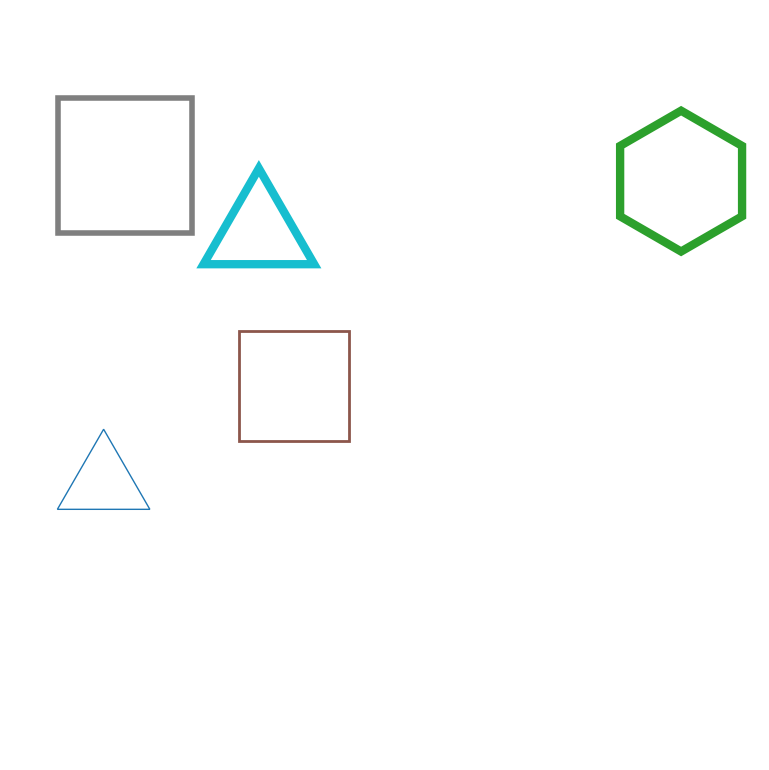[{"shape": "triangle", "thickness": 0.5, "radius": 0.35, "center": [0.135, 0.373]}, {"shape": "hexagon", "thickness": 3, "radius": 0.46, "center": [0.885, 0.765]}, {"shape": "square", "thickness": 1, "radius": 0.36, "center": [0.382, 0.499]}, {"shape": "square", "thickness": 2, "radius": 0.44, "center": [0.163, 0.785]}, {"shape": "triangle", "thickness": 3, "radius": 0.41, "center": [0.336, 0.698]}]